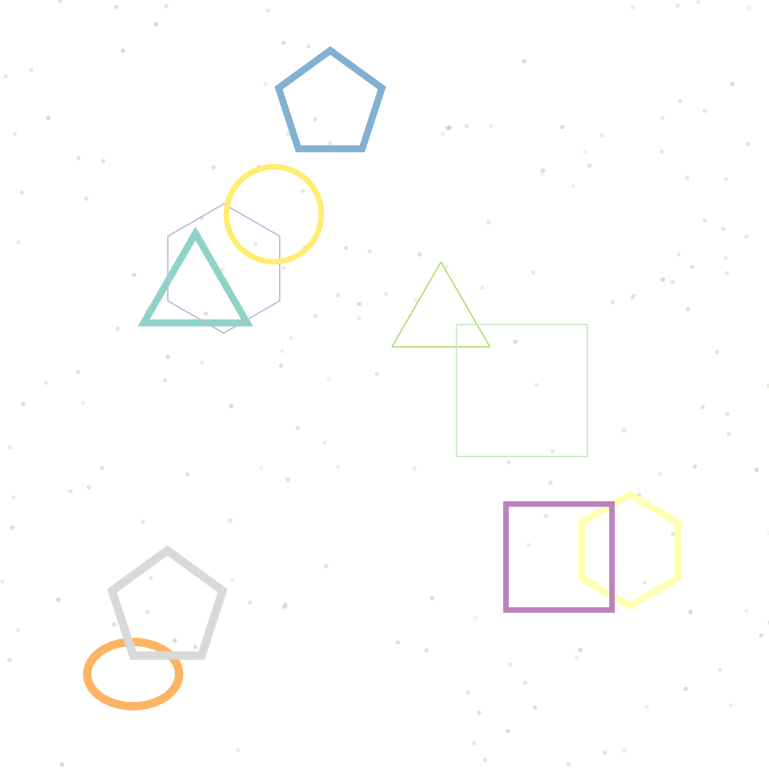[{"shape": "triangle", "thickness": 2.5, "radius": 0.39, "center": [0.254, 0.619]}, {"shape": "hexagon", "thickness": 2.5, "radius": 0.36, "center": [0.818, 0.285]}, {"shape": "hexagon", "thickness": 0.5, "radius": 0.42, "center": [0.291, 0.651]}, {"shape": "pentagon", "thickness": 2.5, "radius": 0.35, "center": [0.429, 0.864]}, {"shape": "oval", "thickness": 3, "radius": 0.3, "center": [0.173, 0.125]}, {"shape": "triangle", "thickness": 0.5, "radius": 0.37, "center": [0.573, 0.586]}, {"shape": "pentagon", "thickness": 3, "radius": 0.38, "center": [0.217, 0.21]}, {"shape": "square", "thickness": 2, "radius": 0.34, "center": [0.726, 0.276]}, {"shape": "square", "thickness": 0.5, "radius": 0.43, "center": [0.677, 0.493]}, {"shape": "circle", "thickness": 2, "radius": 0.31, "center": [0.356, 0.722]}]